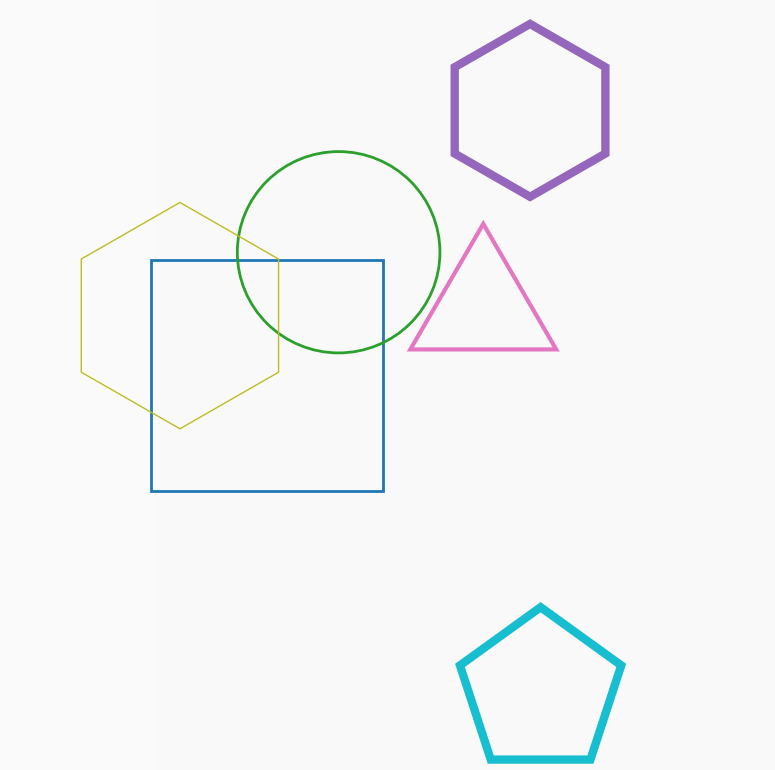[{"shape": "square", "thickness": 1, "radius": 0.75, "center": [0.345, 0.512]}, {"shape": "circle", "thickness": 1, "radius": 0.65, "center": [0.437, 0.672]}, {"shape": "hexagon", "thickness": 3, "radius": 0.56, "center": [0.684, 0.857]}, {"shape": "triangle", "thickness": 1.5, "radius": 0.54, "center": [0.624, 0.601]}, {"shape": "hexagon", "thickness": 0.5, "radius": 0.73, "center": [0.232, 0.59]}, {"shape": "pentagon", "thickness": 3, "radius": 0.55, "center": [0.698, 0.102]}]